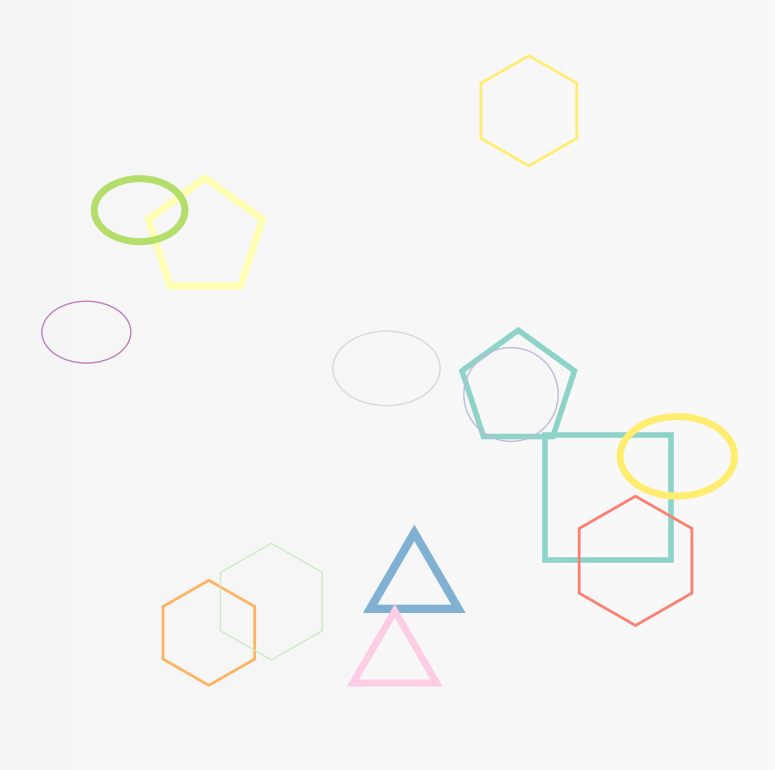[{"shape": "pentagon", "thickness": 2, "radius": 0.38, "center": [0.669, 0.495]}, {"shape": "square", "thickness": 2, "radius": 0.41, "center": [0.784, 0.354]}, {"shape": "pentagon", "thickness": 2.5, "radius": 0.39, "center": [0.265, 0.691]}, {"shape": "circle", "thickness": 0.5, "radius": 0.3, "center": [0.659, 0.488]}, {"shape": "hexagon", "thickness": 1, "radius": 0.42, "center": [0.82, 0.272]}, {"shape": "triangle", "thickness": 3, "radius": 0.33, "center": [0.535, 0.242]}, {"shape": "hexagon", "thickness": 1, "radius": 0.34, "center": [0.269, 0.178]}, {"shape": "oval", "thickness": 2.5, "radius": 0.29, "center": [0.18, 0.727]}, {"shape": "triangle", "thickness": 2.5, "radius": 0.31, "center": [0.509, 0.144]}, {"shape": "oval", "thickness": 0.5, "radius": 0.35, "center": [0.499, 0.522]}, {"shape": "oval", "thickness": 0.5, "radius": 0.29, "center": [0.111, 0.569]}, {"shape": "hexagon", "thickness": 0.5, "radius": 0.38, "center": [0.35, 0.219]}, {"shape": "hexagon", "thickness": 1, "radius": 0.36, "center": [0.682, 0.856]}, {"shape": "oval", "thickness": 2.5, "radius": 0.37, "center": [0.874, 0.407]}]